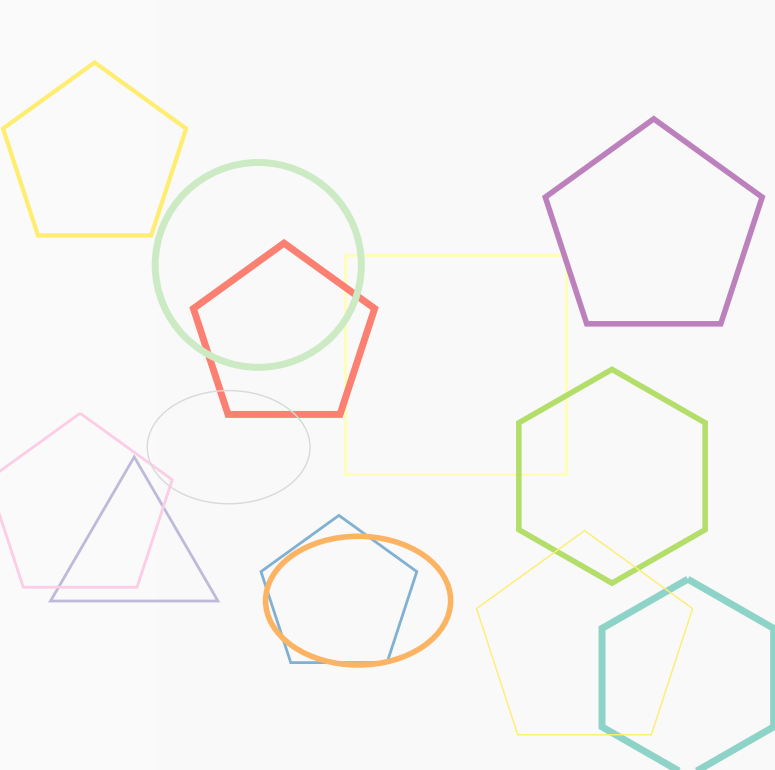[{"shape": "hexagon", "thickness": 2.5, "radius": 0.64, "center": [0.888, 0.12]}, {"shape": "square", "thickness": 1, "radius": 0.71, "center": [0.588, 0.526]}, {"shape": "triangle", "thickness": 1, "radius": 0.62, "center": [0.173, 0.282]}, {"shape": "pentagon", "thickness": 2.5, "radius": 0.61, "center": [0.366, 0.561]}, {"shape": "pentagon", "thickness": 1, "radius": 0.53, "center": [0.437, 0.225]}, {"shape": "oval", "thickness": 2, "radius": 0.6, "center": [0.462, 0.22]}, {"shape": "hexagon", "thickness": 2, "radius": 0.69, "center": [0.79, 0.381]}, {"shape": "pentagon", "thickness": 1, "radius": 0.62, "center": [0.103, 0.338]}, {"shape": "oval", "thickness": 0.5, "radius": 0.53, "center": [0.295, 0.419]}, {"shape": "pentagon", "thickness": 2, "radius": 0.74, "center": [0.844, 0.698]}, {"shape": "circle", "thickness": 2.5, "radius": 0.67, "center": [0.333, 0.656]}, {"shape": "pentagon", "thickness": 0.5, "radius": 0.73, "center": [0.754, 0.164]}, {"shape": "pentagon", "thickness": 1.5, "radius": 0.62, "center": [0.122, 0.795]}]